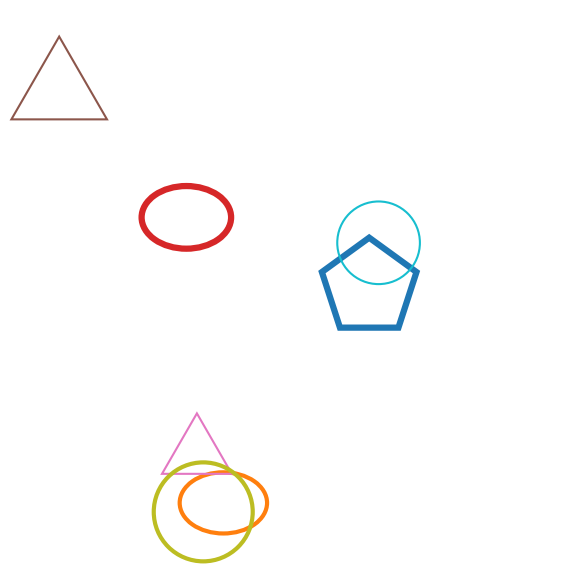[{"shape": "pentagon", "thickness": 3, "radius": 0.43, "center": [0.639, 0.501]}, {"shape": "oval", "thickness": 2, "radius": 0.38, "center": [0.387, 0.128]}, {"shape": "oval", "thickness": 3, "radius": 0.39, "center": [0.323, 0.623]}, {"shape": "triangle", "thickness": 1, "radius": 0.48, "center": [0.102, 0.84]}, {"shape": "triangle", "thickness": 1, "radius": 0.35, "center": [0.341, 0.214]}, {"shape": "circle", "thickness": 2, "radius": 0.43, "center": [0.352, 0.113]}, {"shape": "circle", "thickness": 1, "radius": 0.36, "center": [0.656, 0.579]}]